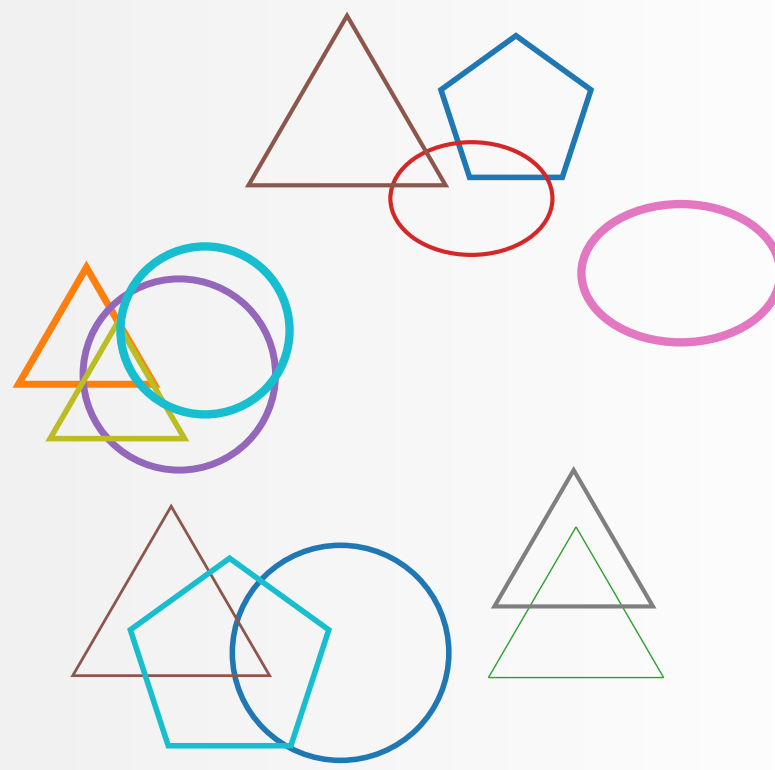[{"shape": "pentagon", "thickness": 2, "radius": 0.51, "center": [0.666, 0.852]}, {"shape": "circle", "thickness": 2, "radius": 0.7, "center": [0.439, 0.152]}, {"shape": "triangle", "thickness": 2.5, "radius": 0.51, "center": [0.112, 0.552]}, {"shape": "triangle", "thickness": 0.5, "radius": 0.65, "center": [0.743, 0.185]}, {"shape": "oval", "thickness": 1.5, "radius": 0.52, "center": [0.608, 0.742]}, {"shape": "circle", "thickness": 2.5, "radius": 0.62, "center": [0.231, 0.514]}, {"shape": "triangle", "thickness": 1, "radius": 0.73, "center": [0.221, 0.196]}, {"shape": "triangle", "thickness": 1.5, "radius": 0.73, "center": [0.448, 0.833]}, {"shape": "oval", "thickness": 3, "radius": 0.64, "center": [0.879, 0.645]}, {"shape": "triangle", "thickness": 1.5, "radius": 0.59, "center": [0.74, 0.271]}, {"shape": "triangle", "thickness": 2, "radius": 0.5, "center": [0.151, 0.48]}, {"shape": "pentagon", "thickness": 2, "radius": 0.67, "center": [0.296, 0.14]}, {"shape": "circle", "thickness": 3, "radius": 0.55, "center": [0.265, 0.571]}]